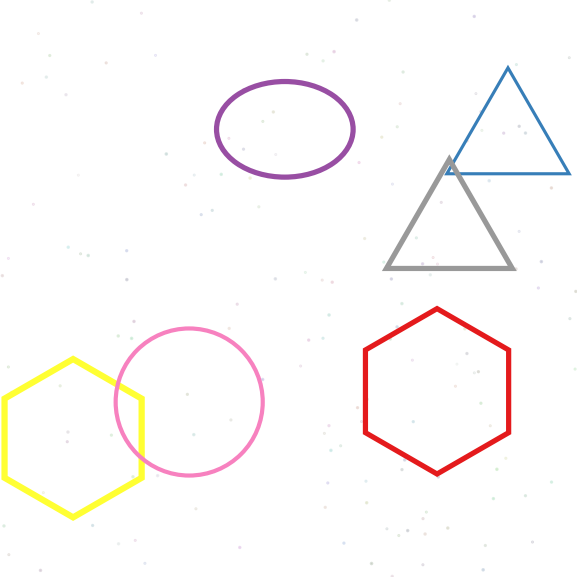[{"shape": "hexagon", "thickness": 2.5, "radius": 0.72, "center": [0.757, 0.322]}, {"shape": "triangle", "thickness": 1.5, "radius": 0.61, "center": [0.88, 0.759]}, {"shape": "oval", "thickness": 2.5, "radius": 0.59, "center": [0.493, 0.775]}, {"shape": "hexagon", "thickness": 3, "radius": 0.69, "center": [0.127, 0.24]}, {"shape": "circle", "thickness": 2, "radius": 0.64, "center": [0.328, 0.303]}, {"shape": "triangle", "thickness": 2.5, "radius": 0.63, "center": [0.778, 0.597]}]